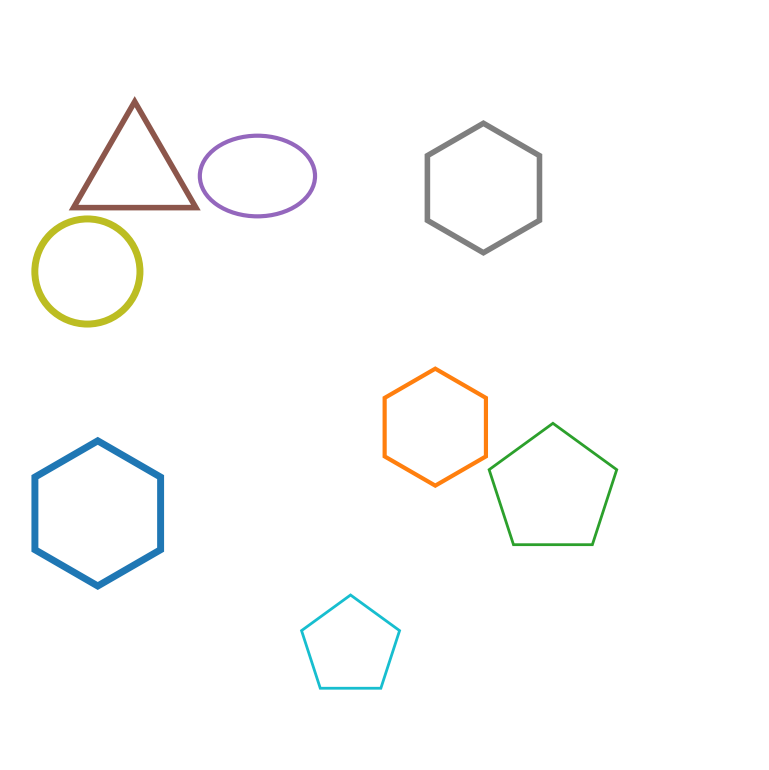[{"shape": "hexagon", "thickness": 2.5, "radius": 0.47, "center": [0.127, 0.333]}, {"shape": "hexagon", "thickness": 1.5, "radius": 0.38, "center": [0.565, 0.445]}, {"shape": "pentagon", "thickness": 1, "radius": 0.44, "center": [0.718, 0.363]}, {"shape": "oval", "thickness": 1.5, "radius": 0.37, "center": [0.334, 0.771]}, {"shape": "triangle", "thickness": 2, "radius": 0.46, "center": [0.175, 0.776]}, {"shape": "hexagon", "thickness": 2, "radius": 0.42, "center": [0.628, 0.756]}, {"shape": "circle", "thickness": 2.5, "radius": 0.34, "center": [0.114, 0.647]}, {"shape": "pentagon", "thickness": 1, "radius": 0.33, "center": [0.455, 0.16]}]